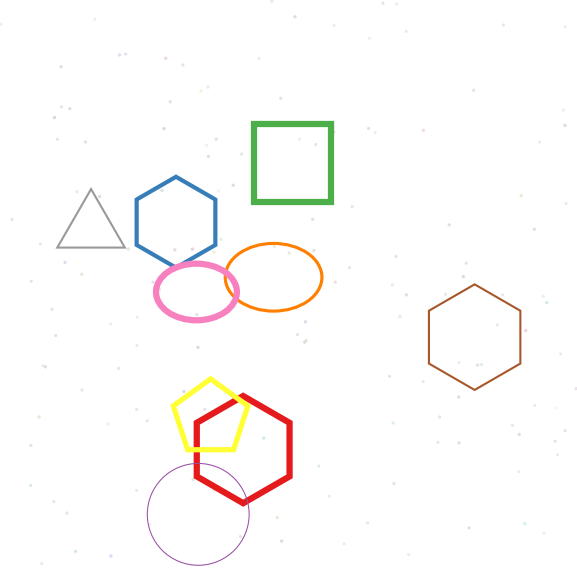[{"shape": "hexagon", "thickness": 3, "radius": 0.46, "center": [0.421, 0.221]}, {"shape": "hexagon", "thickness": 2, "radius": 0.39, "center": [0.305, 0.614]}, {"shape": "square", "thickness": 3, "radius": 0.33, "center": [0.507, 0.717]}, {"shape": "circle", "thickness": 0.5, "radius": 0.44, "center": [0.343, 0.108]}, {"shape": "oval", "thickness": 1.5, "radius": 0.42, "center": [0.474, 0.519]}, {"shape": "pentagon", "thickness": 2.5, "radius": 0.34, "center": [0.365, 0.275]}, {"shape": "hexagon", "thickness": 1, "radius": 0.46, "center": [0.822, 0.415]}, {"shape": "oval", "thickness": 3, "radius": 0.35, "center": [0.34, 0.494]}, {"shape": "triangle", "thickness": 1, "radius": 0.34, "center": [0.158, 0.604]}]